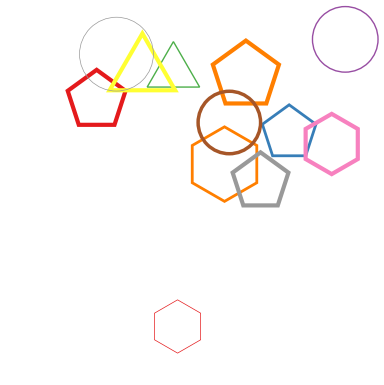[{"shape": "pentagon", "thickness": 3, "radius": 0.39, "center": [0.251, 0.74]}, {"shape": "hexagon", "thickness": 0.5, "radius": 0.35, "center": [0.461, 0.152]}, {"shape": "pentagon", "thickness": 2, "radius": 0.37, "center": [0.751, 0.655]}, {"shape": "triangle", "thickness": 1, "radius": 0.39, "center": [0.45, 0.813]}, {"shape": "circle", "thickness": 1, "radius": 0.43, "center": [0.897, 0.898]}, {"shape": "hexagon", "thickness": 2, "radius": 0.48, "center": [0.583, 0.574]}, {"shape": "pentagon", "thickness": 3, "radius": 0.45, "center": [0.639, 0.804]}, {"shape": "triangle", "thickness": 3, "radius": 0.49, "center": [0.37, 0.815]}, {"shape": "circle", "thickness": 2.5, "radius": 0.41, "center": [0.596, 0.682]}, {"shape": "hexagon", "thickness": 3, "radius": 0.39, "center": [0.862, 0.626]}, {"shape": "pentagon", "thickness": 3, "radius": 0.38, "center": [0.677, 0.528]}, {"shape": "circle", "thickness": 0.5, "radius": 0.48, "center": [0.302, 0.859]}]